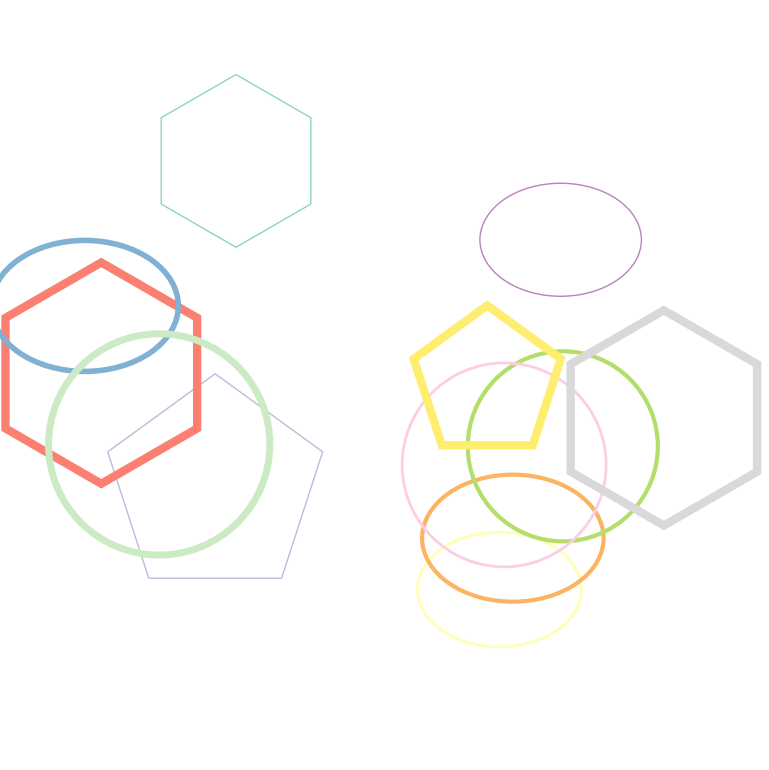[{"shape": "hexagon", "thickness": 0.5, "radius": 0.56, "center": [0.307, 0.791]}, {"shape": "oval", "thickness": 1, "radius": 0.53, "center": [0.649, 0.234]}, {"shape": "pentagon", "thickness": 0.5, "radius": 0.73, "center": [0.279, 0.368]}, {"shape": "hexagon", "thickness": 3, "radius": 0.72, "center": [0.132, 0.515]}, {"shape": "oval", "thickness": 2, "radius": 0.61, "center": [0.11, 0.603]}, {"shape": "oval", "thickness": 1.5, "radius": 0.59, "center": [0.666, 0.301]}, {"shape": "circle", "thickness": 1.5, "radius": 0.62, "center": [0.731, 0.42]}, {"shape": "circle", "thickness": 1, "radius": 0.66, "center": [0.655, 0.396]}, {"shape": "hexagon", "thickness": 3, "radius": 0.7, "center": [0.862, 0.457]}, {"shape": "oval", "thickness": 0.5, "radius": 0.52, "center": [0.728, 0.689]}, {"shape": "circle", "thickness": 2.5, "radius": 0.72, "center": [0.207, 0.423]}, {"shape": "pentagon", "thickness": 3, "radius": 0.5, "center": [0.633, 0.503]}]